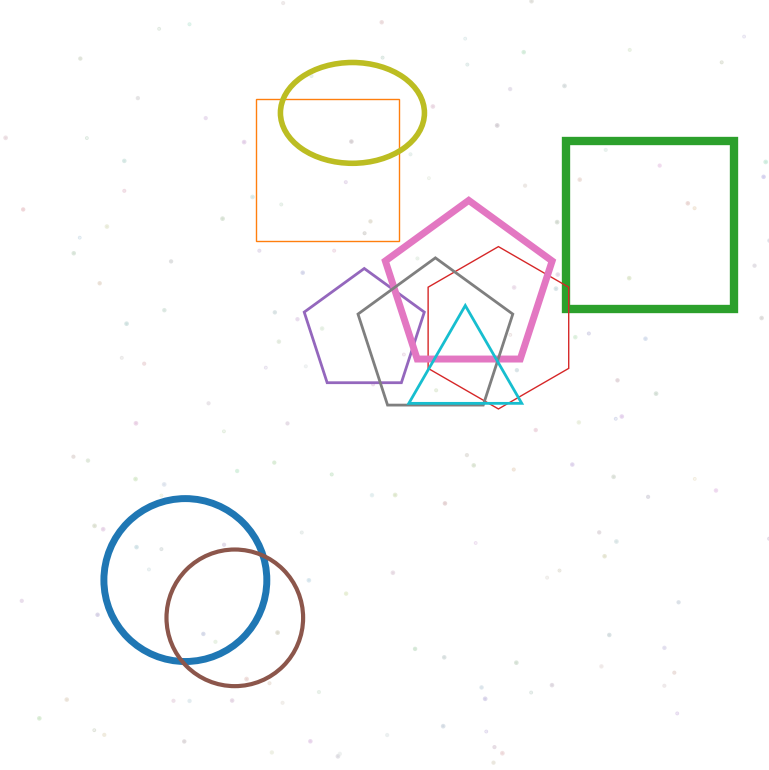[{"shape": "circle", "thickness": 2.5, "radius": 0.53, "center": [0.241, 0.247]}, {"shape": "square", "thickness": 0.5, "radius": 0.46, "center": [0.425, 0.779]}, {"shape": "square", "thickness": 3, "radius": 0.55, "center": [0.844, 0.708]}, {"shape": "hexagon", "thickness": 0.5, "radius": 0.53, "center": [0.647, 0.574]}, {"shape": "pentagon", "thickness": 1, "radius": 0.41, "center": [0.473, 0.569]}, {"shape": "circle", "thickness": 1.5, "radius": 0.44, "center": [0.305, 0.198]}, {"shape": "pentagon", "thickness": 2.5, "radius": 0.57, "center": [0.609, 0.626]}, {"shape": "pentagon", "thickness": 1, "radius": 0.53, "center": [0.565, 0.559]}, {"shape": "oval", "thickness": 2, "radius": 0.47, "center": [0.458, 0.853]}, {"shape": "triangle", "thickness": 1, "radius": 0.42, "center": [0.604, 0.519]}]